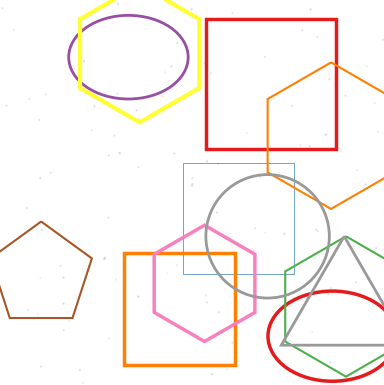[{"shape": "oval", "thickness": 2.5, "radius": 0.84, "center": [0.863, 0.127]}, {"shape": "square", "thickness": 2.5, "radius": 0.84, "center": [0.703, 0.781]}, {"shape": "square", "thickness": 0.5, "radius": 0.72, "center": [0.62, 0.432]}, {"shape": "hexagon", "thickness": 1.5, "radius": 0.91, "center": [0.899, 0.204]}, {"shape": "oval", "thickness": 2, "radius": 0.78, "center": [0.334, 0.851]}, {"shape": "square", "thickness": 2.5, "radius": 0.72, "center": [0.467, 0.197]}, {"shape": "hexagon", "thickness": 1.5, "radius": 0.95, "center": [0.86, 0.648]}, {"shape": "hexagon", "thickness": 3, "radius": 0.89, "center": [0.363, 0.861]}, {"shape": "pentagon", "thickness": 1.5, "radius": 0.69, "center": [0.107, 0.286]}, {"shape": "hexagon", "thickness": 2.5, "radius": 0.75, "center": [0.531, 0.264]}, {"shape": "triangle", "thickness": 2, "radius": 0.94, "center": [0.894, 0.198]}, {"shape": "circle", "thickness": 2, "radius": 0.8, "center": [0.695, 0.386]}]